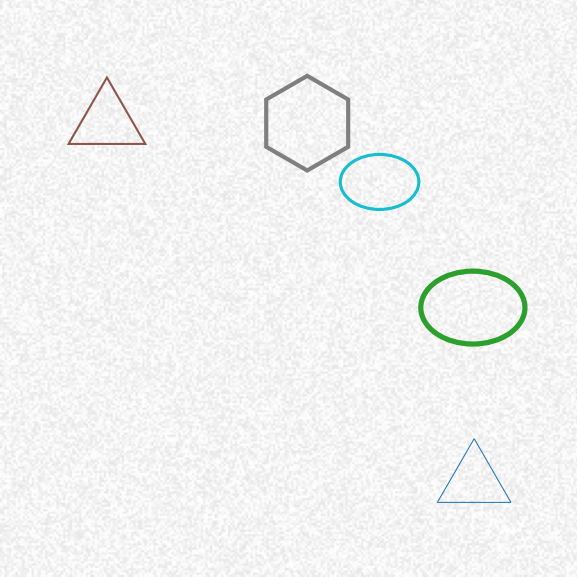[{"shape": "triangle", "thickness": 0.5, "radius": 0.37, "center": [0.821, 0.166]}, {"shape": "oval", "thickness": 2.5, "radius": 0.45, "center": [0.819, 0.467]}, {"shape": "triangle", "thickness": 1, "radius": 0.38, "center": [0.185, 0.788]}, {"shape": "hexagon", "thickness": 2, "radius": 0.41, "center": [0.532, 0.786]}, {"shape": "oval", "thickness": 1.5, "radius": 0.34, "center": [0.657, 0.684]}]